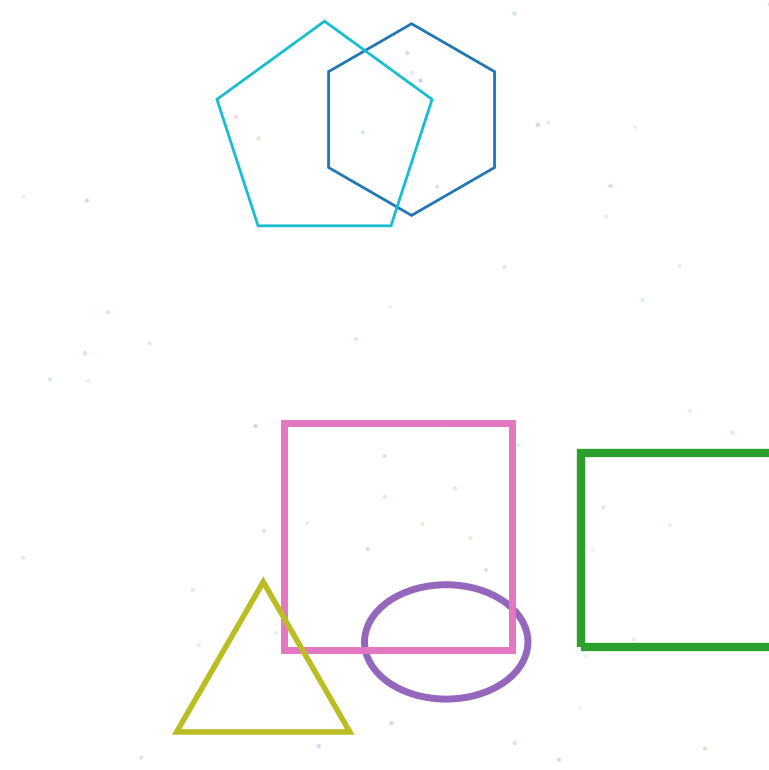[{"shape": "hexagon", "thickness": 1, "radius": 0.62, "center": [0.534, 0.845]}, {"shape": "square", "thickness": 3, "radius": 0.63, "center": [0.881, 0.286]}, {"shape": "oval", "thickness": 2.5, "radius": 0.53, "center": [0.579, 0.166]}, {"shape": "square", "thickness": 2.5, "radius": 0.74, "center": [0.517, 0.303]}, {"shape": "triangle", "thickness": 2, "radius": 0.65, "center": [0.342, 0.114]}, {"shape": "pentagon", "thickness": 1, "radius": 0.73, "center": [0.421, 0.826]}]